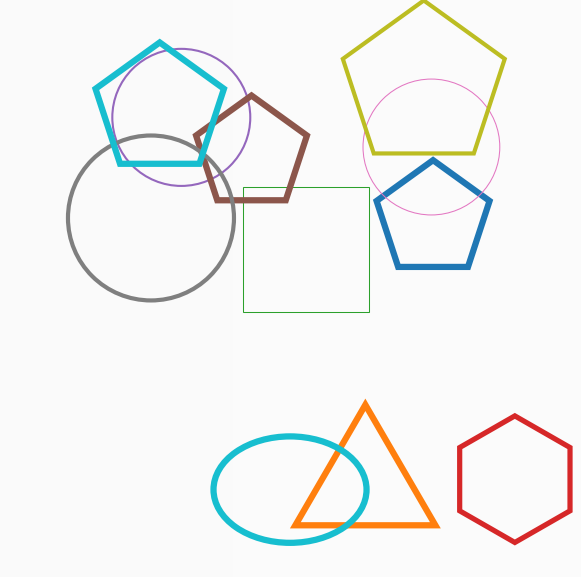[{"shape": "pentagon", "thickness": 3, "radius": 0.51, "center": [0.745, 0.62]}, {"shape": "triangle", "thickness": 3, "radius": 0.7, "center": [0.629, 0.159]}, {"shape": "square", "thickness": 0.5, "radius": 0.54, "center": [0.527, 0.568]}, {"shape": "hexagon", "thickness": 2.5, "radius": 0.55, "center": [0.886, 0.169]}, {"shape": "circle", "thickness": 1, "radius": 0.59, "center": [0.312, 0.796]}, {"shape": "pentagon", "thickness": 3, "radius": 0.5, "center": [0.433, 0.733]}, {"shape": "circle", "thickness": 0.5, "radius": 0.59, "center": [0.742, 0.745]}, {"shape": "circle", "thickness": 2, "radius": 0.71, "center": [0.26, 0.622]}, {"shape": "pentagon", "thickness": 2, "radius": 0.73, "center": [0.729, 0.852]}, {"shape": "pentagon", "thickness": 3, "radius": 0.58, "center": [0.275, 0.809]}, {"shape": "oval", "thickness": 3, "radius": 0.66, "center": [0.499, 0.151]}]